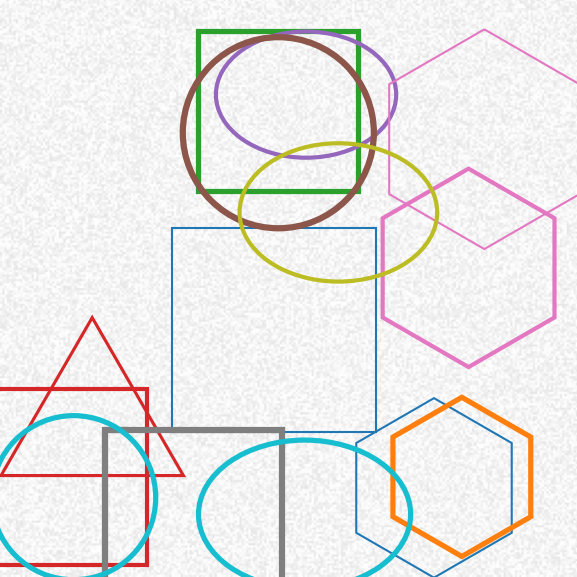[{"shape": "hexagon", "thickness": 1, "radius": 0.78, "center": [0.751, 0.154]}, {"shape": "square", "thickness": 1, "radius": 0.88, "center": [0.474, 0.428]}, {"shape": "hexagon", "thickness": 2.5, "radius": 0.69, "center": [0.8, 0.173]}, {"shape": "square", "thickness": 2.5, "radius": 0.69, "center": [0.481, 0.807]}, {"shape": "triangle", "thickness": 1.5, "radius": 0.91, "center": [0.16, 0.267]}, {"shape": "square", "thickness": 2, "radius": 0.76, "center": [0.102, 0.174]}, {"shape": "oval", "thickness": 2, "radius": 0.78, "center": [0.53, 0.835]}, {"shape": "circle", "thickness": 3, "radius": 0.83, "center": [0.482, 0.769]}, {"shape": "hexagon", "thickness": 1, "radius": 0.95, "center": [0.839, 0.758]}, {"shape": "hexagon", "thickness": 2, "radius": 0.86, "center": [0.811, 0.535]}, {"shape": "square", "thickness": 3, "radius": 0.77, "center": [0.335, 0.101]}, {"shape": "oval", "thickness": 2, "radius": 0.86, "center": [0.586, 0.631]}, {"shape": "circle", "thickness": 2.5, "radius": 0.71, "center": [0.128, 0.137]}, {"shape": "oval", "thickness": 2.5, "radius": 0.92, "center": [0.527, 0.109]}]